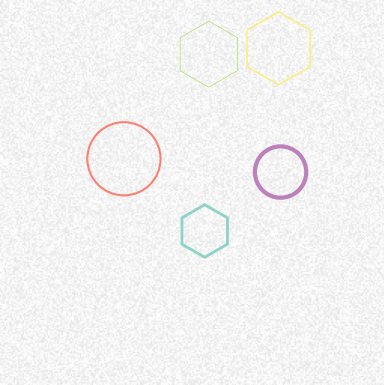[{"shape": "hexagon", "thickness": 2, "radius": 0.34, "center": [0.532, 0.4]}, {"shape": "circle", "thickness": 1.5, "radius": 0.48, "center": [0.322, 0.588]}, {"shape": "hexagon", "thickness": 0.5, "radius": 0.43, "center": [0.542, 0.859]}, {"shape": "circle", "thickness": 3, "radius": 0.33, "center": [0.729, 0.553]}, {"shape": "hexagon", "thickness": 1, "radius": 0.47, "center": [0.724, 0.874]}]